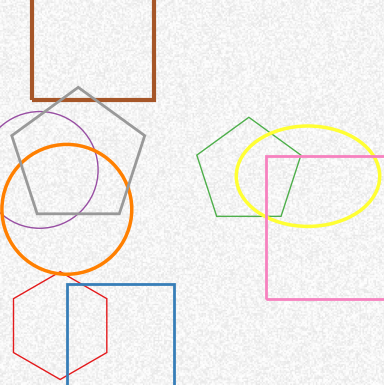[{"shape": "hexagon", "thickness": 1, "radius": 0.7, "center": [0.156, 0.154]}, {"shape": "square", "thickness": 2, "radius": 0.69, "center": [0.313, 0.124]}, {"shape": "pentagon", "thickness": 1, "radius": 0.71, "center": [0.646, 0.553]}, {"shape": "circle", "thickness": 1, "radius": 0.76, "center": [0.103, 0.559]}, {"shape": "circle", "thickness": 2.5, "radius": 0.84, "center": [0.174, 0.456]}, {"shape": "oval", "thickness": 2.5, "radius": 0.93, "center": [0.8, 0.542]}, {"shape": "square", "thickness": 3, "radius": 0.79, "center": [0.241, 0.898]}, {"shape": "square", "thickness": 2, "radius": 0.93, "center": [0.878, 0.408]}, {"shape": "pentagon", "thickness": 2, "radius": 0.91, "center": [0.203, 0.592]}]